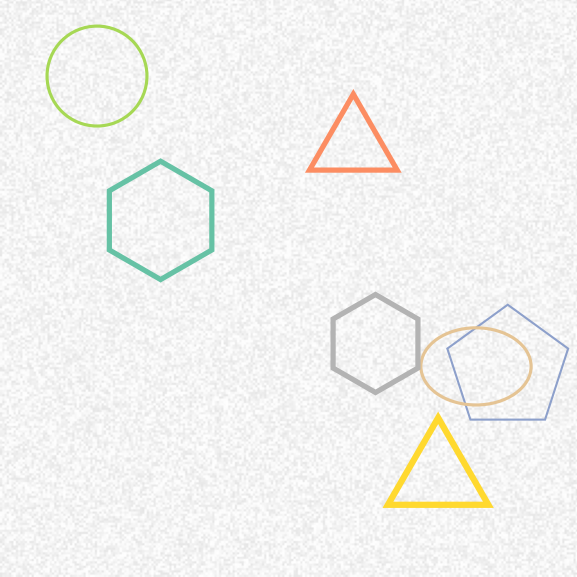[{"shape": "hexagon", "thickness": 2.5, "radius": 0.51, "center": [0.278, 0.618]}, {"shape": "triangle", "thickness": 2.5, "radius": 0.44, "center": [0.612, 0.748]}, {"shape": "pentagon", "thickness": 1, "radius": 0.55, "center": [0.879, 0.361]}, {"shape": "circle", "thickness": 1.5, "radius": 0.43, "center": [0.168, 0.867]}, {"shape": "triangle", "thickness": 3, "radius": 0.5, "center": [0.759, 0.175]}, {"shape": "oval", "thickness": 1.5, "radius": 0.48, "center": [0.824, 0.365]}, {"shape": "hexagon", "thickness": 2.5, "radius": 0.42, "center": [0.65, 0.404]}]